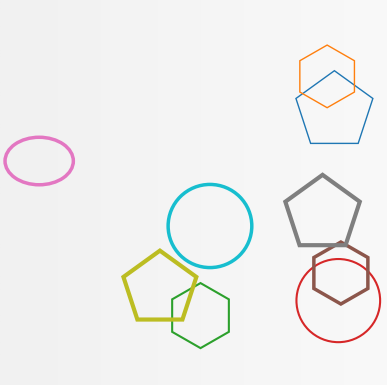[{"shape": "pentagon", "thickness": 1, "radius": 0.52, "center": [0.863, 0.712]}, {"shape": "hexagon", "thickness": 1, "radius": 0.41, "center": [0.844, 0.802]}, {"shape": "hexagon", "thickness": 1.5, "radius": 0.42, "center": [0.517, 0.18]}, {"shape": "circle", "thickness": 1.5, "radius": 0.54, "center": [0.873, 0.219]}, {"shape": "hexagon", "thickness": 2.5, "radius": 0.4, "center": [0.88, 0.291]}, {"shape": "oval", "thickness": 2.5, "radius": 0.44, "center": [0.101, 0.582]}, {"shape": "pentagon", "thickness": 3, "radius": 0.5, "center": [0.832, 0.445]}, {"shape": "pentagon", "thickness": 3, "radius": 0.49, "center": [0.413, 0.25]}, {"shape": "circle", "thickness": 2.5, "radius": 0.54, "center": [0.542, 0.413]}]